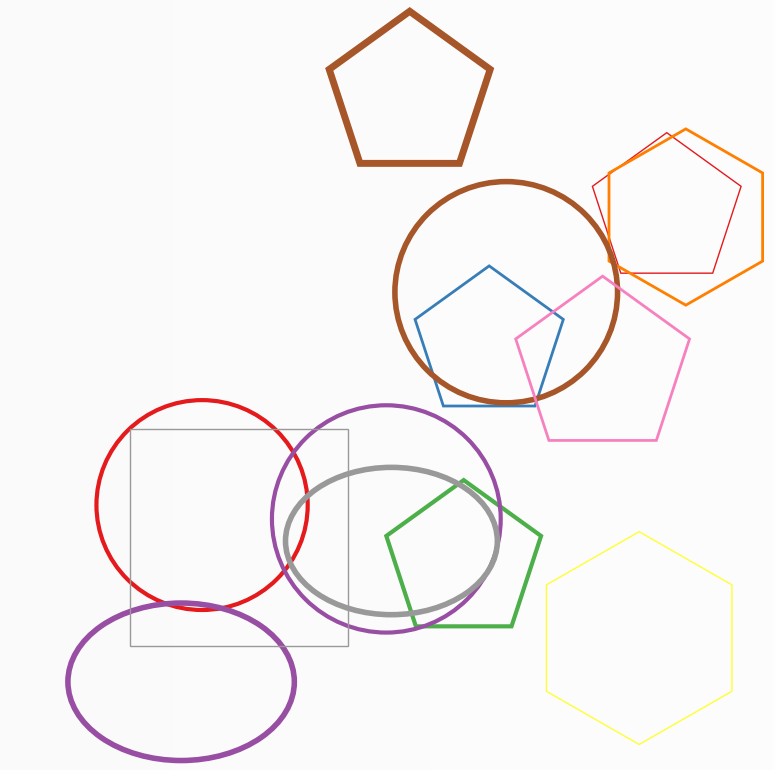[{"shape": "circle", "thickness": 1.5, "radius": 0.68, "center": [0.261, 0.344]}, {"shape": "pentagon", "thickness": 0.5, "radius": 0.5, "center": [0.86, 0.727]}, {"shape": "pentagon", "thickness": 1, "radius": 0.5, "center": [0.631, 0.554]}, {"shape": "pentagon", "thickness": 1.5, "radius": 0.52, "center": [0.598, 0.272]}, {"shape": "oval", "thickness": 2, "radius": 0.73, "center": [0.234, 0.115]}, {"shape": "circle", "thickness": 1.5, "radius": 0.74, "center": [0.498, 0.326]}, {"shape": "hexagon", "thickness": 1, "radius": 0.57, "center": [0.885, 0.718]}, {"shape": "hexagon", "thickness": 0.5, "radius": 0.69, "center": [0.825, 0.171]}, {"shape": "circle", "thickness": 2, "radius": 0.72, "center": [0.653, 0.621]}, {"shape": "pentagon", "thickness": 2.5, "radius": 0.55, "center": [0.529, 0.876]}, {"shape": "pentagon", "thickness": 1, "radius": 0.59, "center": [0.778, 0.523]}, {"shape": "oval", "thickness": 2, "radius": 0.68, "center": [0.505, 0.297]}, {"shape": "square", "thickness": 0.5, "radius": 0.7, "center": [0.308, 0.302]}]